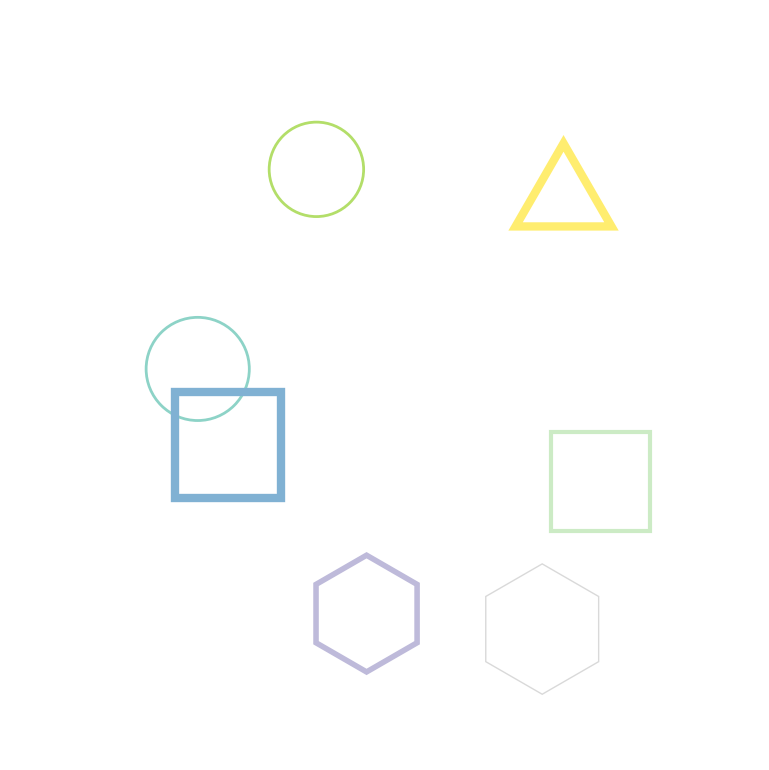[{"shape": "circle", "thickness": 1, "radius": 0.34, "center": [0.257, 0.521]}, {"shape": "hexagon", "thickness": 2, "radius": 0.38, "center": [0.476, 0.203]}, {"shape": "square", "thickness": 3, "radius": 0.34, "center": [0.296, 0.422]}, {"shape": "circle", "thickness": 1, "radius": 0.31, "center": [0.411, 0.78]}, {"shape": "hexagon", "thickness": 0.5, "radius": 0.42, "center": [0.704, 0.183]}, {"shape": "square", "thickness": 1.5, "radius": 0.32, "center": [0.78, 0.374]}, {"shape": "triangle", "thickness": 3, "radius": 0.36, "center": [0.732, 0.742]}]